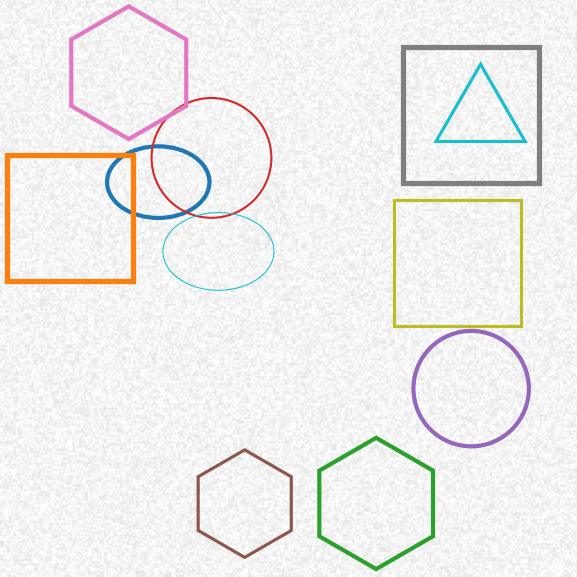[{"shape": "oval", "thickness": 2, "radius": 0.44, "center": [0.274, 0.684]}, {"shape": "square", "thickness": 2.5, "radius": 0.54, "center": [0.121, 0.622]}, {"shape": "hexagon", "thickness": 2, "radius": 0.57, "center": [0.651, 0.127]}, {"shape": "circle", "thickness": 1, "radius": 0.52, "center": [0.366, 0.726]}, {"shape": "circle", "thickness": 2, "radius": 0.5, "center": [0.816, 0.326]}, {"shape": "hexagon", "thickness": 1.5, "radius": 0.47, "center": [0.424, 0.127]}, {"shape": "hexagon", "thickness": 2, "radius": 0.57, "center": [0.223, 0.873]}, {"shape": "square", "thickness": 2.5, "radius": 0.59, "center": [0.816, 0.8]}, {"shape": "square", "thickness": 1.5, "radius": 0.55, "center": [0.793, 0.544]}, {"shape": "triangle", "thickness": 1.5, "radius": 0.45, "center": [0.832, 0.799]}, {"shape": "oval", "thickness": 0.5, "radius": 0.48, "center": [0.378, 0.564]}]